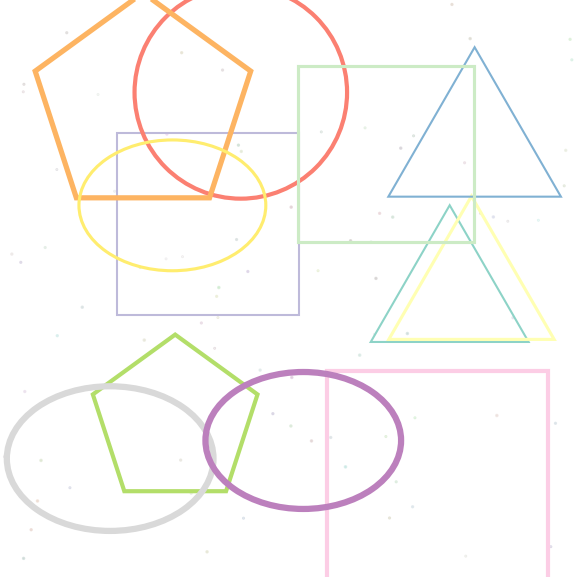[{"shape": "triangle", "thickness": 1, "radius": 0.79, "center": [0.779, 0.486]}, {"shape": "triangle", "thickness": 1.5, "radius": 0.83, "center": [0.816, 0.494]}, {"shape": "square", "thickness": 1, "radius": 0.79, "center": [0.36, 0.612]}, {"shape": "circle", "thickness": 2, "radius": 0.92, "center": [0.417, 0.839]}, {"shape": "triangle", "thickness": 1, "radius": 0.86, "center": [0.822, 0.745]}, {"shape": "pentagon", "thickness": 2.5, "radius": 0.98, "center": [0.248, 0.815]}, {"shape": "pentagon", "thickness": 2, "radius": 0.75, "center": [0.303, 0.27]}, {"shape": "square", "thickness": 2, "radius": 0.96, "center": [0.757, 0.166]}, {"shape": "oval", "thickness": 3, "radius": 0.89, "center": [0.191, 0.205]}, {"shape": "oval", "thickness": 3, "radius": 0.85, "center": [0.525, 0.236]}, {"shape": "square", "thickness": 1.5, "radius": 0.76, "center": [0.668, 0.732]}, {"shape": "oval", "thickness": 1.5, "radius": 0.81, "center": [0.298, 0.644]}]